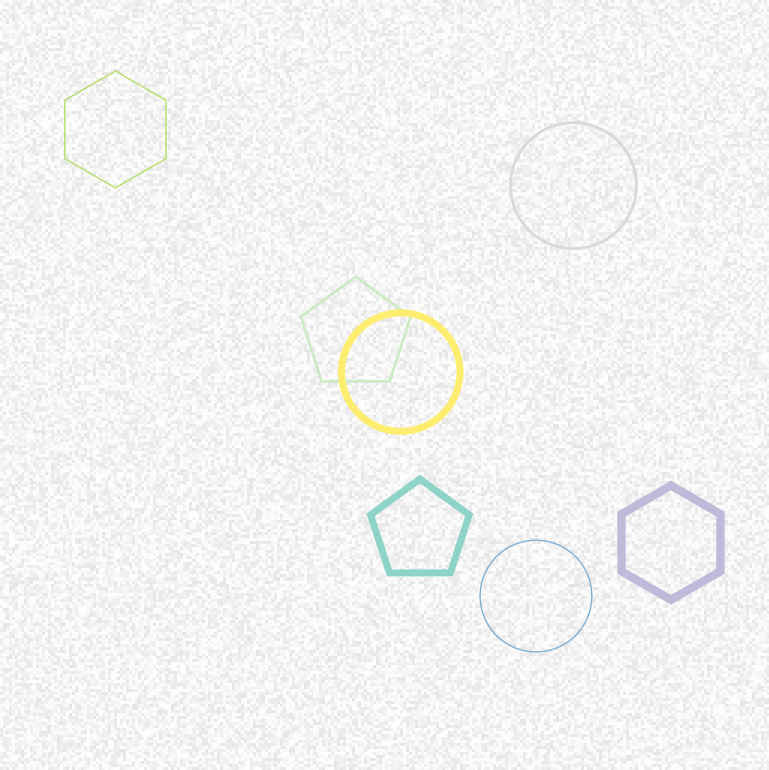[{"shape": "pentagon", "thickness": 2.5, "radius": 0.34, "center": [0.545, 0.311]}, {"shape": "hexagon", "thickness": 3, "radius": 0.37, "center": [0.871, 0.295]}, {"shape": "circle", "thickness": 0.5, "radius": 0.36, "center": [0.696, 0.226]}, {"shape": "hexagon", "thickness": 0.5, "radius": 0.38, "center": [0.15, 0.832]}, {"shape": "circle", "thickness": 1, "radius": 0.41, "center": [0.745, 0.759]}, {"shape": "pentagon", "thickness": 1, "radius": 0.38, "center": [0.462, 0.565]}, {"shape": "circle", "thickness": 2.5, "radius": 0.38, "center": [0.52, 0.517]}]